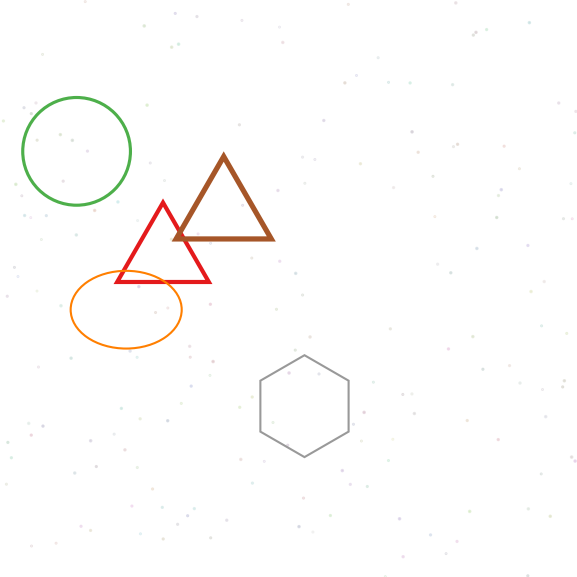[{"shape": "triangle", "thickness": 2, "radius": 0.46, "center": [0.282, 0.557]}, {"shape": "circle", "thickness": 1.5, "radius": 0.47, "center": [0.133, 0.737]}, {"shape": "oval", "thickness": 1, "radius": 0.48, "center": [0.218, 0.463]}, {"shape": "triangle", "thickness": 2.5, "radius": 0.48, "center": [0.387, 0.633]}, {"shape": "hexagon", "thickness": 1, "radius": 0.44, "center": [0.527, 0.296]}]